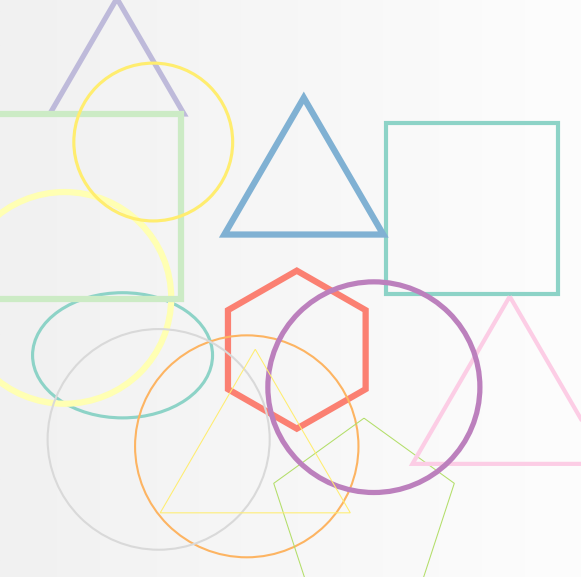[{"shape": "oval", "thickness": 1.5, "radius": 0.77, "center": [0.211, 0.384]}, {"shape": "square", "thickness": 2, "radius": 0.74, "center": [0.812, 0.638]}, {"shape": "circle", "thickness": 3, "radius": 0.92, "center": [0.111, 0.483]}, {"shape": "triangle", "thickness": 2.5, "radius": 0.67, "center": [0.201, 0.868]}, {"shape": "hexagon", "thickness": 3, "radius": 0.68, "center": [0.511, 0.394]}, {"shape": "triangle", "thickness": 3, "radius": 0.79, "center": [0.523, 0.672]}, {"shape": "circle", "thickness": 1, "radius": 0.96, "center": [0.425, 0.226]}, {"shape": "pentagon", "thickness": 0.5, "radius": 0.82, "center": [0.626, 0.112]}, {"shape": "triangle", "thickness": 2, "radius": 0.97, "center": [0.877, 0.293]}, {"shape": "circle", "thickness": 1, "radius": 0.96, "center": [0.273, 0.238]}, {"shape": "circle", "thickness": 2.5, "radius": 0.91, "center": [0.643, 0.329]}, {"shape": "square", "thickness": 3, "radius": 0.8, "center": [0.152, 0.642]}, {"shape": "circle", "thickness": 1.5, "radius": 0.68, "center": [0.264, 0.753]}, {"shape": "triangle", "thickness": 0.5, "radius": 0.94, "center": [0.439, 0.206]}]